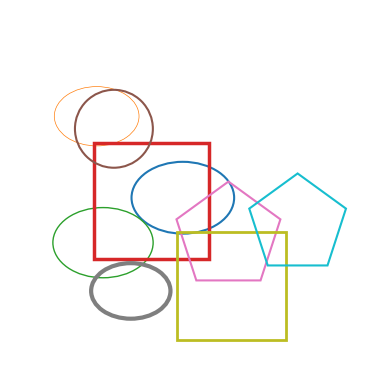[{"shape": "oval", "thickness": 1.5, "radius": 0.67, "center": [0.475, 0.486]}, {"shape": "oval", "thickness": 0.5, "radius": 0.55, "center": [0.251, 0.698]}, {"shape": "oval", "thickness": 1, "radius": 0.65, "center": [0.268, 0.37]}, {"shape": "square", "thickness": 2.5, "radius": 0.75, "center": [0.393, 0.478]}, {"shape": "circle", "thickness": 1.5, "radius": 0.51, "center": [0.296, 0.666]}, {"shape": "pentagon", "thickness": 1.5, "radius": 0.71, "center": [0.593, 0.386]}, {"shape": "oval", "thickness": 3, "radius": 0.52, "center": [0.34, 0.244]}, {"shape": "square", "thickness": 2, "radius": 0.7, "center": [0.601, 0.256]}, {"shape": "pentagon", "thickness": 1.5, "radius": 0.66, "center": [0.773, 0.417]}]